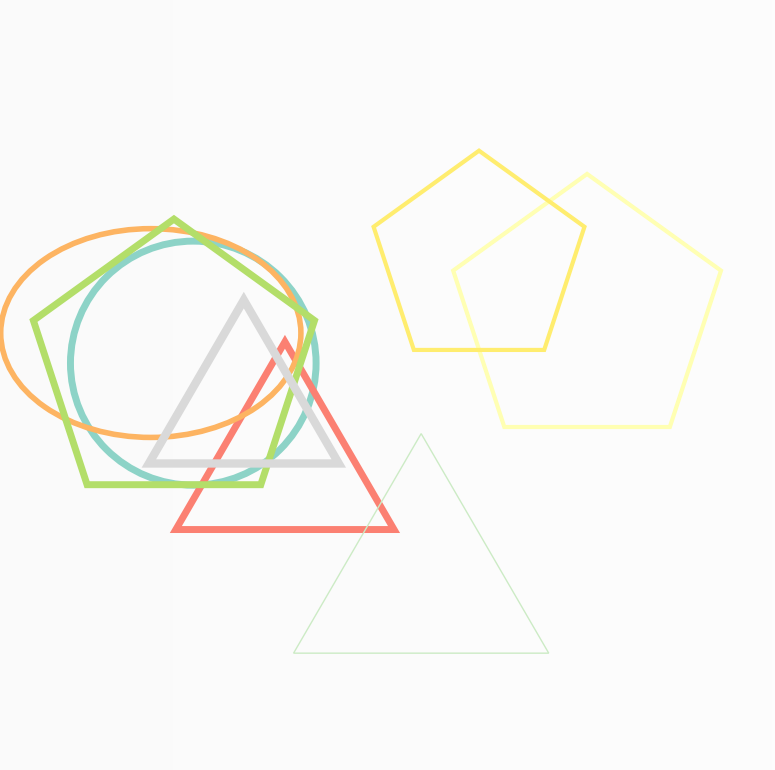[{"shape": "circle", "thickness": 2.5, "radius": 0.79, "center": [0.249, 0.528]}, {"shape": "pentagon", "thickness": 1.5, "radius": 0.91, "center": [0.758, 0.592]}, {"shape": "triangle", "thickness": 2.5, "radius": 0.81, "center": [0.368, 0.394]}, {"shape": "oval", "thickness": 2, "radius": 0.97, "center": [0.195, 0.567]}, {"shape": "pentagon", "thickness": 2.5, "radius": 0.95, "center": [0.224, 0.525]}, {"shape": "triangle", "thickness": 3, "radius": 0.71, "center": [0.315, 0.469]}, {"shape": "triangle", "thickness": 0.5, "radius": 0.95, "center": [0.543, 0.247]}, {"shape": "pentagon", "thickness": 1.5, "radius": 0.72, "center": [0.618, 0.661]}]